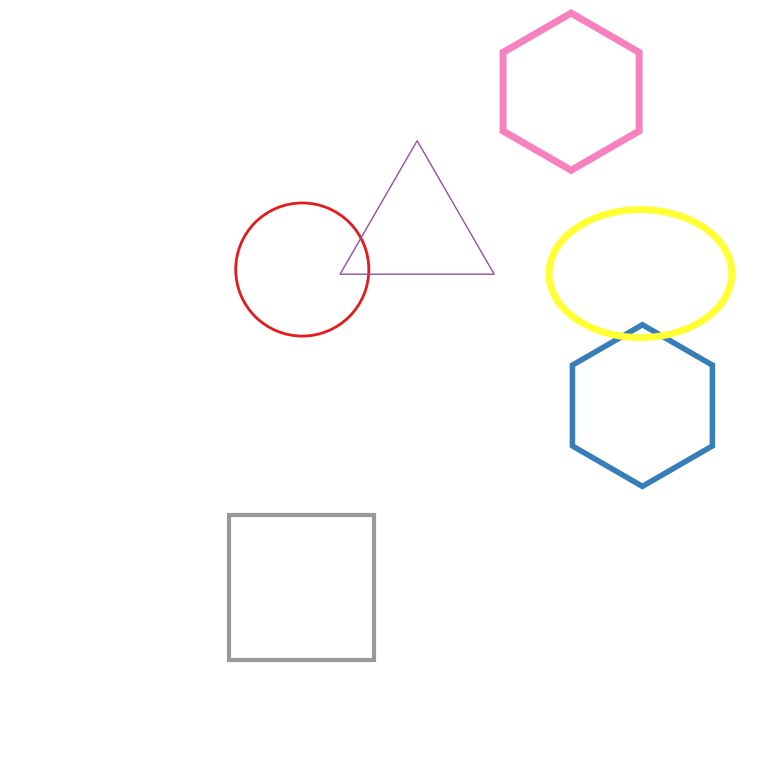[{"shape": "circle", "thickness": 1, "radius": 0.43, "center": [0.393, 0.65]}, {"shape": "hexagon", "thickness": 2, "radius": 0.52, "center": [0.834, 0.473]}, {"shape": "triangle", "thickness": 0.5, "radius": 0.58, "center": [0.542, 0.702]}, {"shape": "oval", "thickness": 2.5, "radius": 0.59, "center": [0.832, 0.645]}, {"shape": "hexagon", "thickness": 2.5, "radius": 0.51, "center": [0.742, 0.881]}, {"shape": "square", "thickness": 1.5, "radius": 0.47, "center": [0.392, 0.237]}]